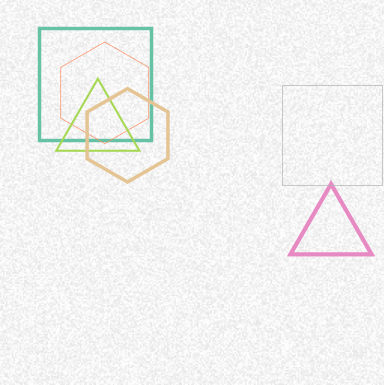[{"shape": "square", "thickness": 2.5, "radius": 0.73, "center": [0.246, 0.782]}, {"shape": "hexagon", "thickness": 0.5, "radius": 0.66, "center": [0.272, 0.759]}, {"shape": "triangle", "thickness": 3, "radius": 0.61, "center": [0.86, 0.4]}, {"shape": "triangle", "thickness": 1.5, "radius": 0.62, "center": [0.254, 0.671]}, {"shape": "hexagon", "thickness": 2.5, "radius": 0.61, "center": [0.331, 0.648]}, {"shape": "square", "thickness": 0.5, "radius": 0.65, "center": [0.862, 0.649]}]